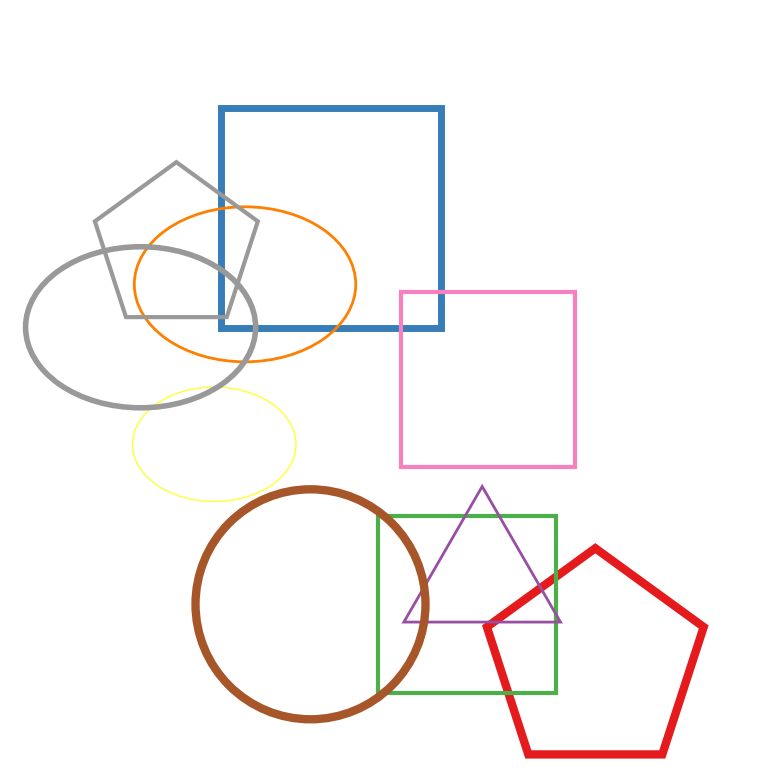[{"shape": "pentagon", "thickness": 3, "radius": 0.74, "center": [0.773, 0.14]}, {"shape": "square", "thickness": 2.5, "radius": 0.71, "center": [0.43, 0.717]}, {"shape": "square", "thickness": 1.5, "radius": 0.58, "center": [0.607, 0.215]}, {"shape": "triangle", "thickness": 1, "radius": 0.59, "center": [0.626, 0.251]}, {"shape": "oval", "thickness": 1, "radius": 0.72, "center": [0.318, 0.631]}, {"shape": "oval", "thickness": 0.5, "radius": 0.53, "center": [0.278, 0.423]}, {"shape": "circle", "thickness": 3, "radius": 0.75, "center": [0.403, 0.215]}, {"shape": "square", "thickness": 1.5, "radius": 0.57, "center": [0.634, 0.507]}, {"shape": "pentagon", "thickness": 1.5, "radius": 0.56, "center": [0.229, 0.678]}, {"shape": "oval", "thickness": 2, "radius": 0.75, "center": [0.183, 0.575]}]